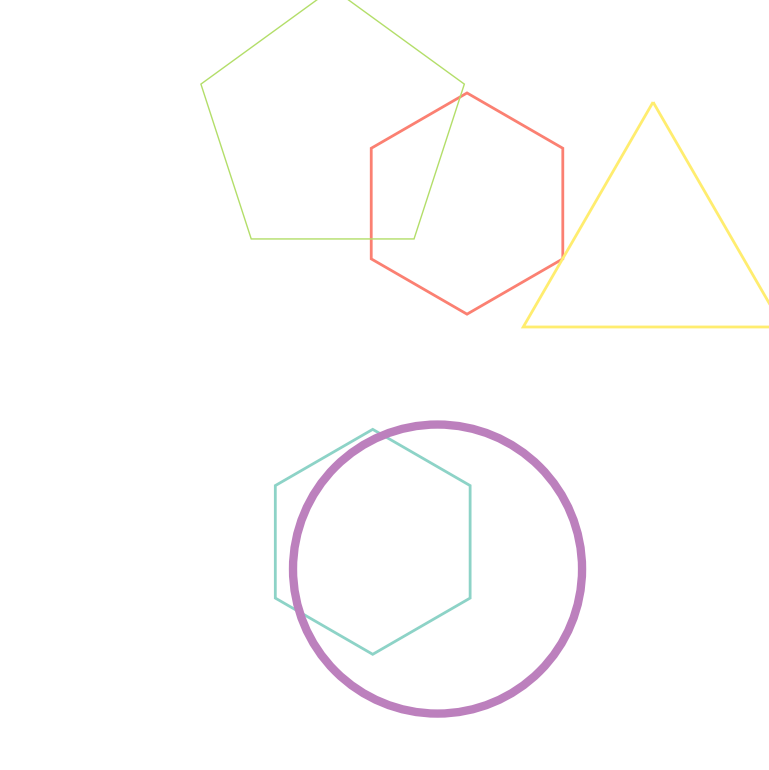[{"shape": "hexagon", "thickness": 1, "radius": 0.73, "center": [0.484, 0.296]}, {"shape": "hexagon", "thickness": 1, "radius": 0.72, "center": [0.607, 0.736]}, {"shape": "pentagon", "thickness": 0.5, "radius": 0.9, "center": [0.432, 0.835]}, {"shape": "circle", "thickness": 3, "radius": 0.94, "center": [0.568, 0.261]}, {"shape": "triangle", "thickness": 1, "radius": 0.97, "center": [0.848, 0.673]}]